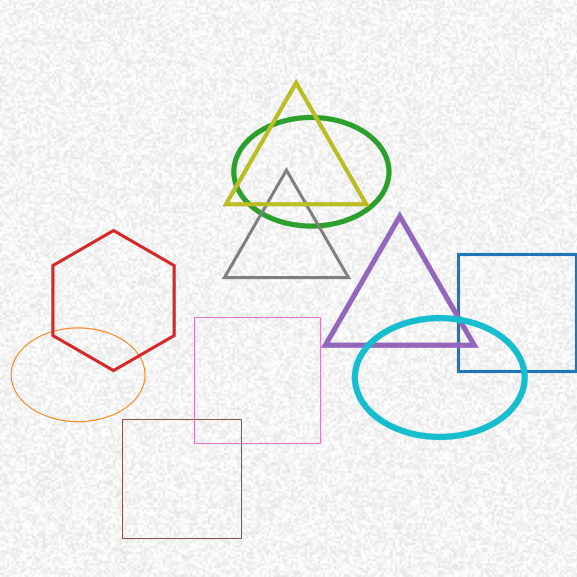[{"shape": "square", "thickness": 1.5, "radius": 0.51, "center": [0.895, 0.458]}, {"shape": "oval", "thickness": 0.5, "radius": 0.58, "center": [0.135, 0.35]}, {"shape": "oval", "thickness": 2.5, "radius": 0.67, "center": [0.539, 0.702]}, {"shape": "hexagon", "thickness": 1.5, "radius": 0.61, "center": [0.197, 0.479]}, {"shape": "triangle", "thickness": 2.5, "radius": 0.74, "center": [0.692, 0.476]}, {"shape": "square", "thickness": 0.5, "radius": 0.52, "center": [0.314, 0.171]}, {"shape": "square", "thickness": 0.5, "radius": 0.55, "center": [0.445, 0.341]}, {"shape": "triangle", "thickness": 1.5, "radius": 0.62, "center": [0.496, 0.58]}, {"shape": "triangle", "thickness": 2, "radius": 0.7, "center": [0.513, 0.716]}, {"shape": "oval", "thickness": 3, "radius": 0.73, "center": [0.762, 0.345]}]